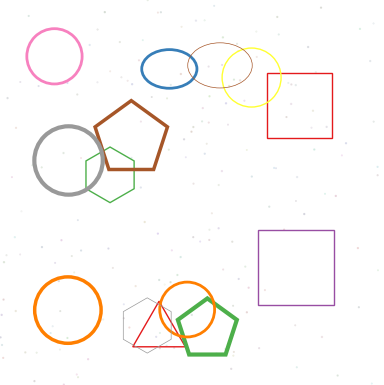[{"shape": "square", "thickness": 1, "radius": 0.42, "center": [0.778, 0.727]}, {"shape": "triangle", "thickness": 1, "radius": 0.39, "center": [0.413, 0.139]}, {"shape": "oval", "thickness": 2, "radius": 0.36, "center": [0.44, 0.821]}, {"shape": "pentagon", "thickness": 3, "radius": 0.4, "center": [0.539, 0.144]}, {"shape": "hexagon", "thickness": 1, "radius": 0.36, "center": [0.286, 0.546]}, {"shape": "square", "thickness": 1, "radius": 0.49, "center": [0.768, 0.305]}, {"shape": "circle", "thickness": 2.5, "radius": 0.43, "center": [0.176, 0.195]}, {"shape": "circle", "thickness": 2, "radius": 0.36, "center": [0.486, 0.196]}, {"shape": "circle", "thickness": 1, "radius": 0.38, "center": [0.654, 0.799]}, {"shape": "oval", "thickness": 0.5, "radius": 0.42, "center": [0.571, 0.83]}, {"shape": "pentagon", "thickness": 2.5, "radius": 0.49, "center": [0.341, 0.64]}, {"shape": "circle", "thickness": 2, "radius": 0.36, "center": [0.141, 0.854]}, {"shape": "hexagon", "thickness": 0.5, "radius": 0.36, "center": [0.382, 0.155]}, {"shape": "circle", "thickness": 3, "radius": 0.44, "center": [0.178, 0.583]}]